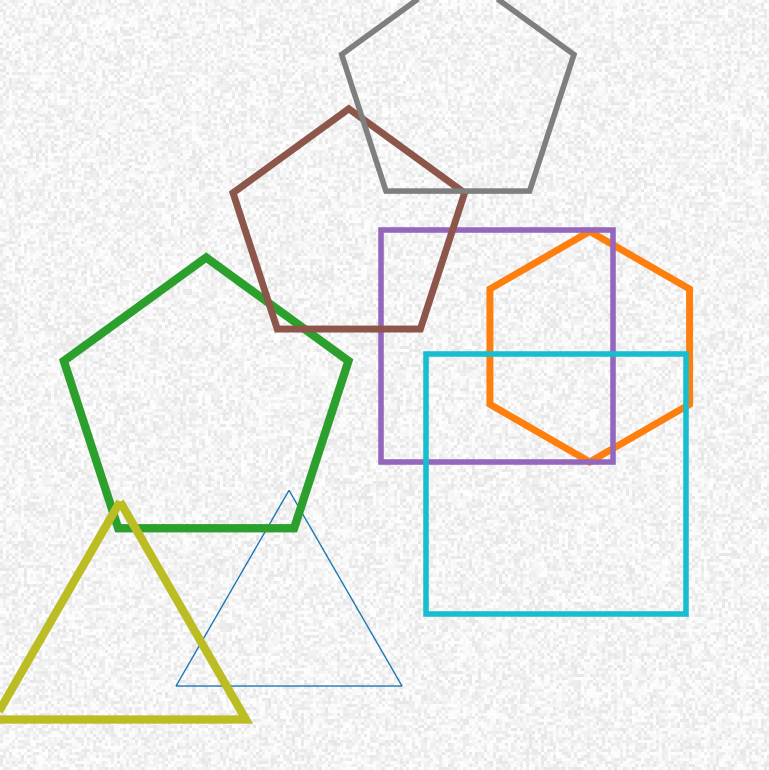[{"shape": "triangle", "thickness": 0.5, "radius": 0.85, "center": [0.375, 0.194]}, {"shape": "hexagon", "thickness": 2.5, "radius": 0.75, "center": [0.766, 0.55]}, {"shape": "pentagon", "thickness": 3, "radius": 0.97, "center": [0.268, 0.471]}, {"shape": "square", "thickness": 2, "radius": 0.75, "center": [0.646, 0.551]}, {"shape": "pentagon", "thickness": 2.5, "radius": 0.79, "center": [0.453, 0.701]}, {"shape": "pentagon", "thickness": 2, "radius": 0.79, "center": [0.595, 0.88]}, {"shape": "triangle", "thickness": 3, "radius": 0.94, "center": [0.156, 0.16]}, {"shape": "square", "thickness": 2, "radius": 0.84, "center": [0.723, 0.372]}]